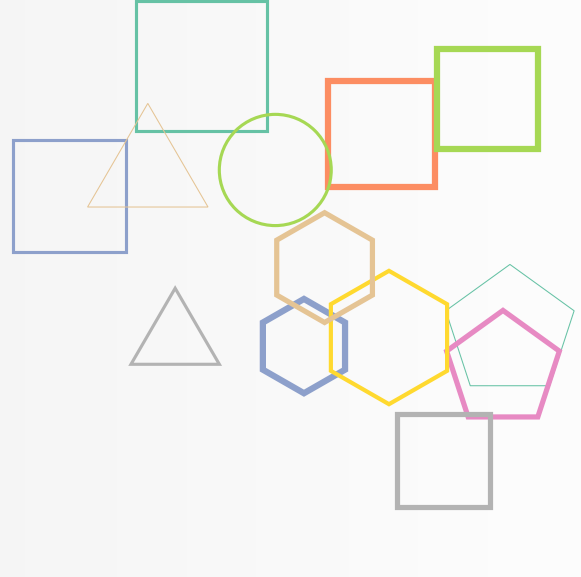[{"shape": "pentagon", "thickness": 0.5, "radius": 0.58, "center": [0.877, 0.425]}, {"shape": "square", "thickness": 1.5, "radius": 0.56, "center": [0.347, 0.885]}, {"shape": "square", "thickness": 3, "radius": 0.46, "center": [0.656, 0.767]}, {"shape": "hexagon", "thickness": 3, "radius": 0.41, "center": [0.523, 0.4]}, {"shape": "square", "thickness": 1.5, "radius": 0.49, "center": [0.119, 0.66]}, {"shape": "pentagon", "thickness": 2.5, "radius": 0.51, "center": [0.865, 0.36]}, {"shape": "square", "thickness": 3, "radius": 0.43, "center": [0.839, 0.828]}, {"shape": "circle", "thickness": 1.5, "radius": 0.48, "center": [0.474, 0.705]}, {"shape": "hexagon", "thickness": 2, "radius": 0.58, "center": [0.669, 0.415]}, {"shape": "hexagon", "thickness": 2.5, "radius": 0.48, "center": [0.558, 0.536]}, {"shape": "triangle", "thickness": 0.5, "radius": 0.6, "center": [0.254, 0.7]}, {"shape": "triangle", "thickness": 1.5, "radius": 0.44, "center": [0.301, 0.412]}, {"shape": "square", "thickness": 2.5, "radius": 0.4, "center": [0.763, 0.202]}]